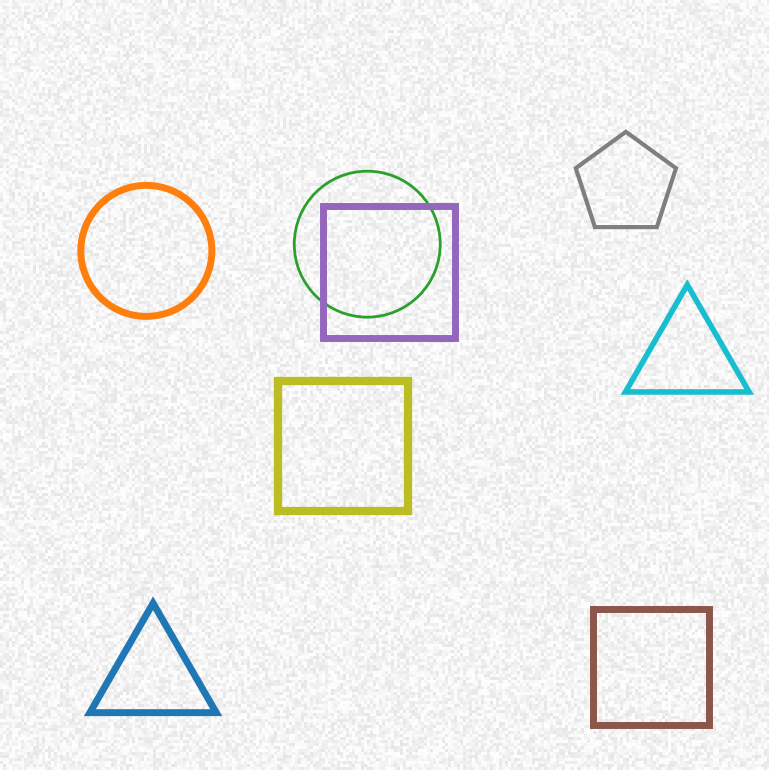[{"shape": "triangle", "thickness": 2.5, "radius": 0.47, "center": [0.199, 0.122]}, {"shape": "circle", "thickness": 2.5, "radius": 0.43, "center": [0.19, 0.674]}, {"shape": "circle", "thickness": 1, "radius": 0.47, "center": [0.477, 0.683]}, {"shape": "square", "thickness": 2.5, "radius": 0.43, "center": [0.505, 0.647]}, {"shape": "square", "thickness": 2.5, "radius": 0.38, "center": [0.846, 0.134]}, {"shape": "pentagon", "thickness": 1.5, "radius": 0.34, "center": [0.813, 0.76]}, {"shape": "square", "thickness": 3, "radius": 0.42, "center": [0.446, 0.421]}, {"shape": "triangle", "thickness": 2, "radius": 0.46, "center": [0.893, 0.537]}]